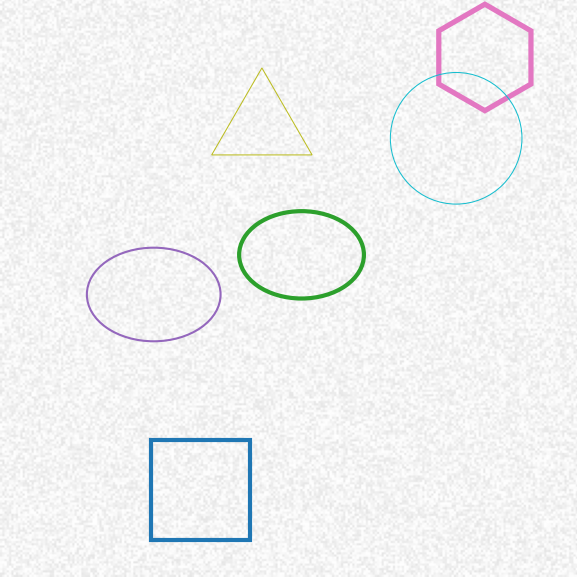[{"shape": "square", "thickness": 2, "radius": 0.43, "center": [0.348, 0.151]}, {"shape": "oval", "thickness": 2, "radius": 0.54, "center": [0.522, 0.558]}, {"shape": "oval", "thickness": 1, "radius": 0.58, "center": [0.266, 0.489]}, {"shape": "hexagon", "thickness": 2.5, "radius": 0.46, "center": [0.84, 0.9]}, {"shape": "triangle", "thickness": 0.5, "radius": 0.5, "center": [0.453, 0.781]}, {"shape": "circle", "thickness": 0.5, "radius": 0.57, "center": [0.79, 0.76]}]